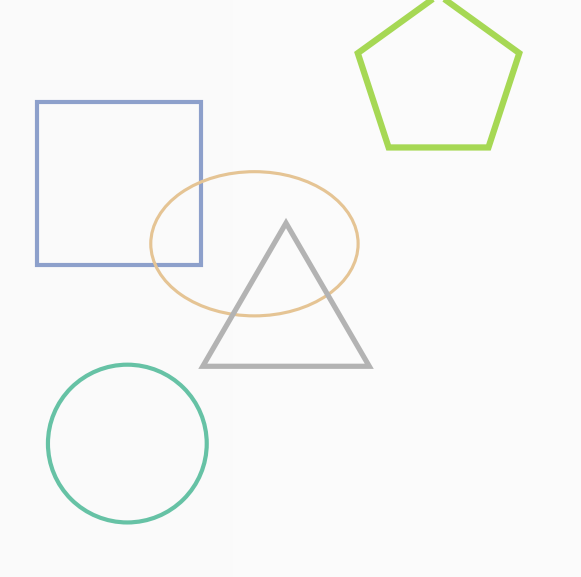[{"shape": "circle", "thickness": 2, "radius": 0.68, "center": [0.219, 0.231]}, {"shape": "square", "thickness": 2, "radius": 0.71, "center": [0.205, 0.681]}, {"shape": "pentagon", "thickness": 3, "radius": 0.73, "center": [0.754, 0.862]}, {"shape": "oval", "thickness": 1.5, "radius": 0.89, "center": [0.438, 0.577]}, {"shape": "triangle", "thickness": 2.5, "radius": 0.83, "center": [0.492, 0.448]}]